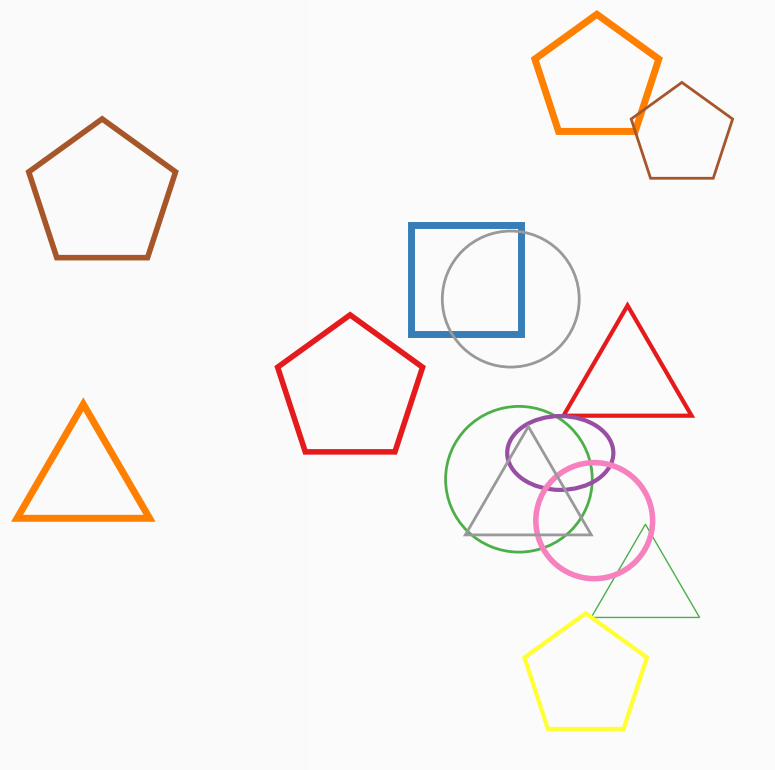[{"shape": "triangle", "thickness": 1.5, "radius": 0.48, "center": [0.81, 0.508]}, {"shape": "pentagon", "thickness": 2, "radius": 0.49, "center": [0.452, 0.493]}, {"shape": "square", "thickness": 2.5, "radius": 0.35, "center": [0.601, 0.637]}, {"shape": "triangle", "thickness": 0.5, "radius": 0.4, "center": [0.833, 0.238]}, {"shape": "circle", "thickness": 1, "radius": 0.47, "center": [0.67, 0.378]}, {"shape": "oval", "thickness": 1.5, "radius": 0.34, "center": [0.723, 0.412]}, {"shape": "triangle", "thickness": 2.5, "radius": 0.49, "center": [0.108, 0.376]}, {"shape": "pentagon", "thickness": 2.5, "radius": 0.42, "center": [0.77, 0.897]}, {"shape": "pentagon", "thickness": 1.5, "radius": 0.42, "center": [0.756, 0.12]}, {"shape": "pentagon", "thickness": 2, "radius": 0.5, "center": [0.132, 0.746]}, {"shape": "pentagon", "thickness": 1, "radius": 0.34, "center": [0.88, 0.824]}, {"shape": "circle", "thickness": 2, "radius": 0.38, "center": [0.767, 0.324]}, {"shape": "triangle", "thickness": 1, "radius": 0.47, "center": [0.682, 0.352]}, {"shape": "circle", "thickness": 1, "radius": 0.44, "center": [0.659, 0.612]}]